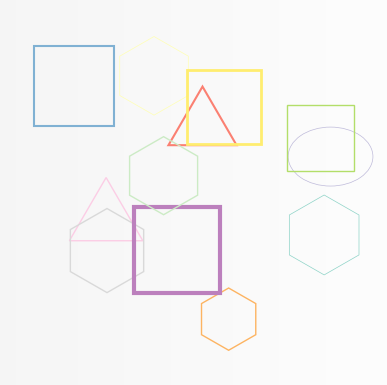[{"shape": "hexagon", "thickness": 0.5, "radius": 0.52, "center": [0.837, 0.39]}, {"shape": "hexagon", "thickness": 0.5, "radius": 0.51, "center": [0.397, 0.803]}, {"shape": "oval", "thickness": 0.5, "radius": 0.55, "center": [0.853, 0.593]}, {"shape": "triangle", "thickness": 1.5, "radius": 0.51, "center": [0.523, 0.674]}, {"shape": "square", "thickness": 1.5, "radius": 0.52, "center": [0.191, 0.777]}, {"shape": "hexagon", "thickness": 1, "radius": 0.4, "center": [0.59, 0.171]}, {"shape": "square", "thickness": 1, "radius": 0.43, "center": [0.826, 0.642]}, {"shape": "triangle", "thickness": 1, "radius": 0.55, "center": [0.274, 0.429]}, {"shape": "hexagon", "thickness": 1, "radius": 0.55, "center": [0.276, 0.349]}, {"shape": "square", "thickness": 3, "radius": 0.55, "center": [0.456, 0.351]}, {"shape": "hexagon", "thickness": 1, "radius": 0.51, "center": [0.422, 0.544]}, {"shape": "square", "thickness": 2, "radius": 0.48, "center": [0.578, 0.722]}]